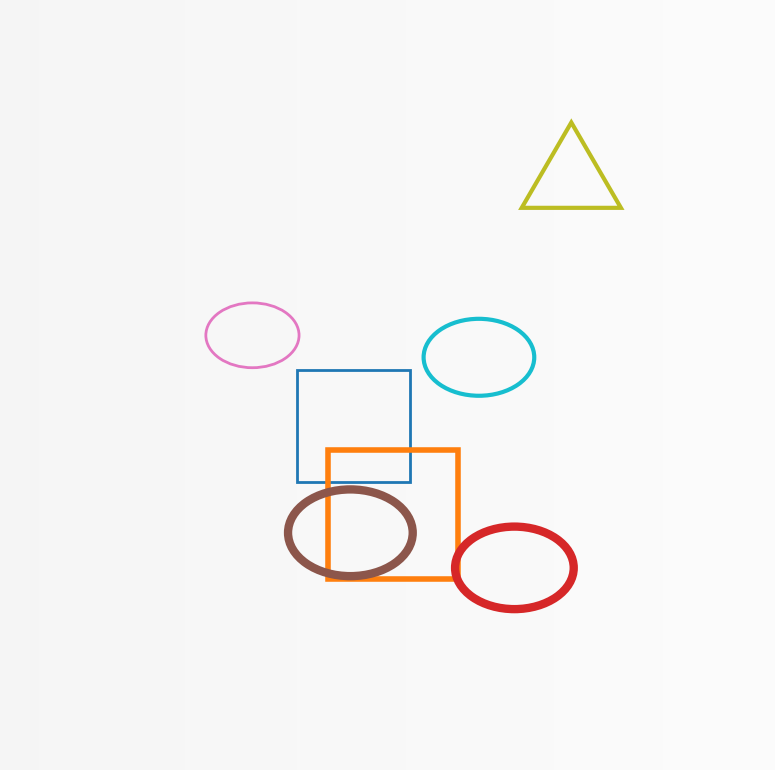[{"shape": "square", "thickness": 1, "radius": 0.36, "center": [0.456, 0.447]}, {"shape": "square", "thickness": 2, "radius": 0.42, "center": [0.507, 0.332]}, {"shape": "oval", "thickness": 3, "radius": 0.38, "center": [0.664, 0.263]}, {"shape": "oval", "thickness": 3, "radius": 0.4, "center": [0.452, 0.308]}, {"shape": "oval", "thickness": 1, "radius": 0.3, "center": [0.326, 0.565]}, {"shape": "triangle", "thickness": 1.5, "radius": 0.37, "center": [0.737, 0.767]}, {"shape": "oval", "thickness": 1.5, "radius": 0.36, "center": [0.618, 0.536]}]